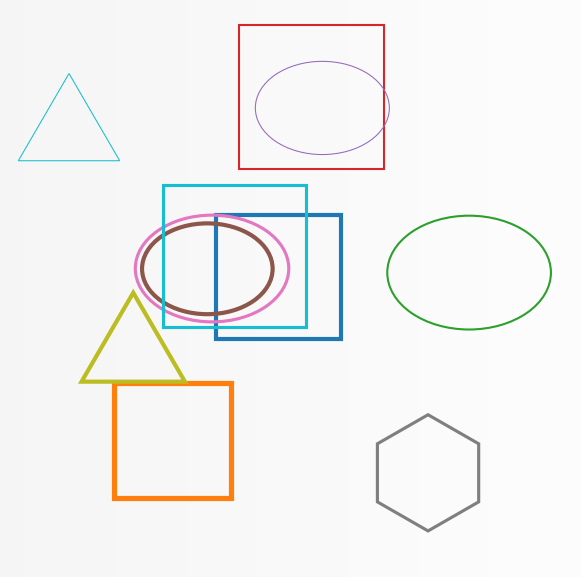[{"shape": "square", "thickness": 2, "radius": 0.54, "center": [0.479, 0.52]}, {"shape": "square", "thickness": 2.5, "radius": 0.5, "center": [0.297, 0.236]}, {"shape": "oval", "thickness": 1, "radius": 0.7, "center": [0.807, 0.527]}, {"shape": "square", "thickness": 1, "radius": 0.63, "center": [0.536, 0.831]}, {"shape": "oval", "thickness": 0.5, "radius": 0.58, "center": [0.555, 0.812]}, {"shape": "oval", "thickness": 2, "radius": 0.56, "center": [0.357, 0.534]}, {"shape": "oval", "thickness": 1.5, "radius": 0.66, "center": [0.365, 0.534]}, {"shape": "hexagon", "thickness": 1.5, "radius": 0.5, "center": [0.736, 0.18]}, {"shape": "triangle", "thickness": 2, "radius": 0.51, "center": [0.229, 0.39]}, {"shape": "square", "thickness": 1.5, "radius": 0.61, "center": [0.403, 0.556]}, {"shape": "triangle", "thickness": 0.5, "radius": 0.5, "center": [0.119, 0.771]}]